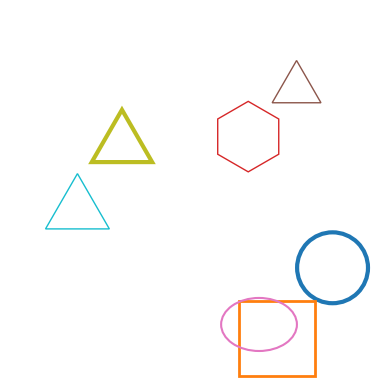[{"shape": "circle", "thickness": 3, "radius": 0.46, "center": [0.864, 0.304]}, {"shape": "square", "thickness": 2, "radius": 0.49, "center": [0.718, 0.121]}, {"shape": "hexagon", "thickness": 1, "radius": 0.46, "center": [0.645, 0.645]}, {"shape": "triangle", "thickness": 1, "radius": 0.37, "center": [0.77, 0.77]}, {"shape": "oval", "thickness": 1.5, "radius": 0.49, "center": [0.673, 0.157]}, {"shape": "triangle", "thickness": 3, "radius": 0.45, "center": [0.317, 0.624]}, {"shape": "triangle", "thickness": 1, "radius": 0.48, "center": [0.201, 0.453]}]